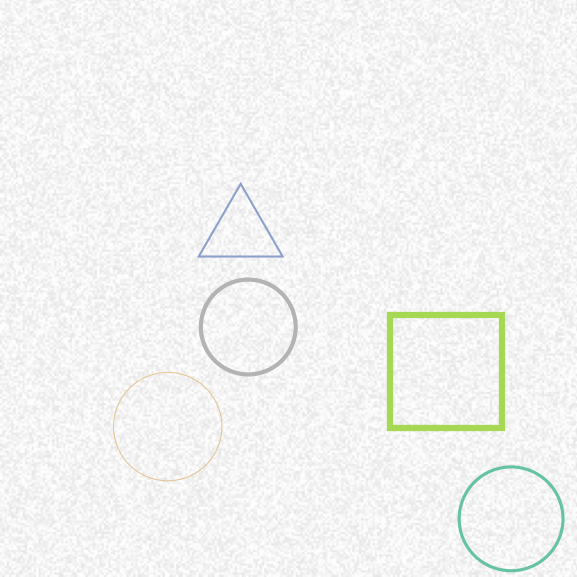[{"shape": "circle", "thickness": 1.5, "radius": 0.45, "center": [0.885, 0.101]}, {"shape": "triangle", "thickness": 1, "radius": 0.42, "center": [0.417, 0.597]}, {"shape": "square", "thickness": 3, "radius": 0.49, "center": [0.773, 0.356]}, {"shape": "circle", "thickness": 0.5, "radius": 0.47, "center": [0.29, 0.26]}, {"shape": "circle", "thickness": 2, "radius": 0.41, "center": [0.43, 0.433]}]